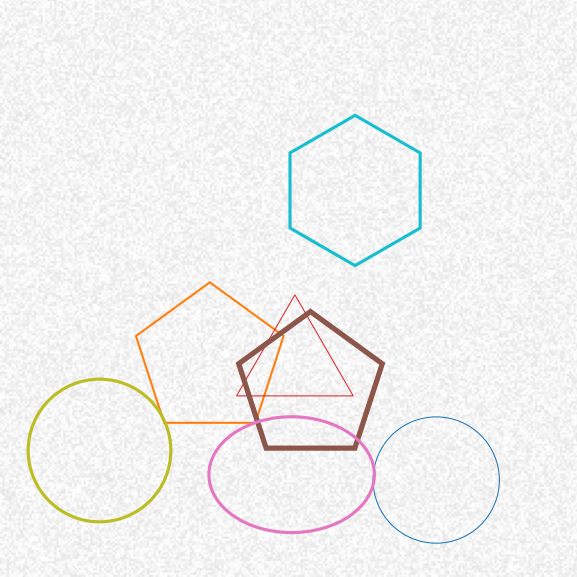[{"shape": "circle", "thickness": 0.5, "radius": 0.55, "center": [0.755, 0.168]}, {"shape": "pentagon", "thickness": 1, "radius": 0.67, "center": [0.363, 0.376]}, {"shape": "triangle", "thickness": 0.5, "radius": 0.58, "center": [0.511, 0.372]}, {"shape": "pentagon", "thickness": 2.5, "radius": 0.65, "center": [0.538, 0.329]}, {"shape": "oval", "thickness": 1.5, "radius": 0.72, "center": [0.505, 0.177]}, {"shape": "circle", "thickness": 1.5, "radius": 0.62, "center": [0.172, 0.219]}, {"shape": "hexagon", "thickness": 1.5, "radius": 0.65, "center": [0.615, 0.669]}]